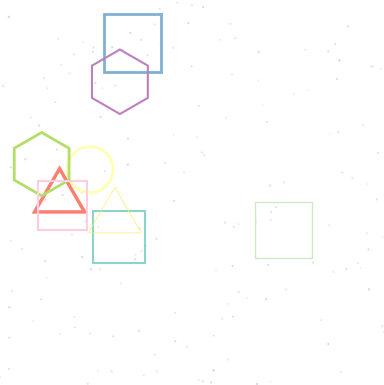[{"shape": "square", "thickness": 1.5, "radius": 0.34, "center": [0.308, 0.384]}, {"shape": "circle", "thickness": 2, "radius": 0.3, "center": [0.234, 0.559]}, {"shape": "triangle", "thickness": 2.5, "radius": 0.37, "center": [0.155, 0.487]}, {"shape": "square", "thickness": 2, "radius": 0.37, "center": [0.343, 0.888]}, {"shape": "hexagon", "thickness": 2, "radius": 0.41, "center": [0.108, 0.574]}, {"shape": "square", "thickness": 1.5, "radius": 0.32, "center": [0.162, 0.466]}, {"shape": "hexagon", "thickness": 1.5, "radius": 0.42, "center": [0.311, 0.788]}, {"shape": "square", "thickness": 1, "radius": 0.37, "center": [0.737, 0.402]}, {"shape": "triangle", "thickness": 0.5, "radius": 0.4, "center": [0.298, 0.435]}]